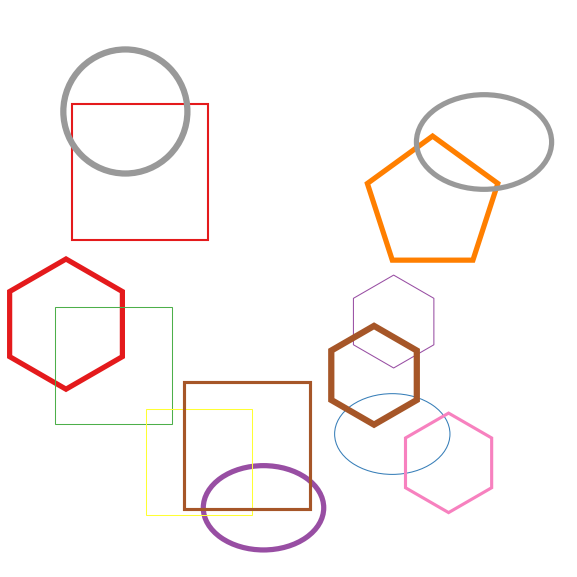[{"shape": "hexagon", "thickness": 2.5, "radius": 0.56, "center": [0.114, 0.438]}, {"shape": "square", "thickness": 1, "radius": 0.59, "center": [0.242, 0.701]}, {"shape": "oval", "thickness": 0.5, "radius": 0.5, "center": [0.679, 0.248]}, {"shape": "square", "thickness": 0.5, "radius": 0.51, "center": [0.197, 0.366]}, {"shape": "oval", "thickness": 2.5, "radius": 0.52, "center": [0.456, 0.12]}, {"shape": "hexagon", "thickness": 0.5, "radius": 0.4, "center": [0.682, 0.442]}, {"shape": "pentagon", "thickness": 2.5, "radius": 0.59, "center": [0.749, 0.645]}, {"shape": "square", "thickness": 0.5, "radius": 0.46, "center": [0.344, 0.199]}, {"shape": "square", "thickness": 1.5, "radius": 0.55, "center": [0.427, 0.228]}, {"shape": "hexagon", "thickness": 3, "radius": 0.43, "center": [0.648, 0.349]}, {"shape": "hexagon", "thickness": 1.5, "radius": 0.43, "center": [0.777, 0.198]}, {"shape": "oval", "thickness": 2.5, "radius": 0.59, "center": [0.838, 0.753]}, {"shape": "circle", "thickness": 3, "radius": 0.54, "center": [0.217, 0.806]}]